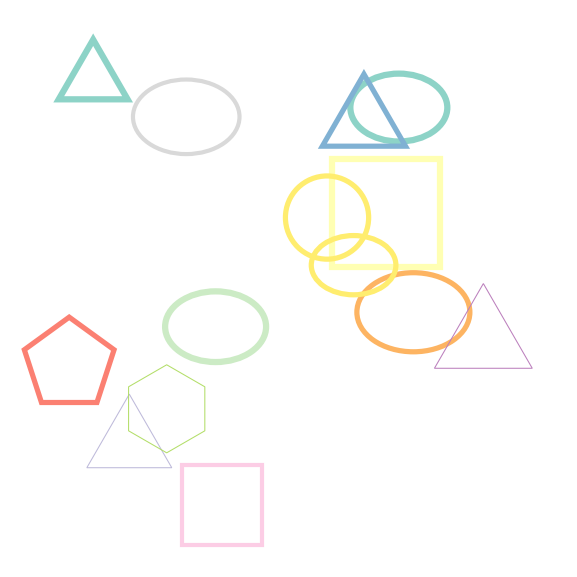[{"shape": "triangle", "thickness": 3, "radius": 0.34, "center": [0.161, 0.862]}, {"shape": "oval", "thickness": 3, "radius": 0.42, "center": [0.691, 0.813]}, {"shape": "square", "thickness": 3, "radius": 0.47, "center": [0.668, 0.63]}, {"shape": "triangle", "thickness": 0.5, "radius": 0.42, "center": [0.224, 0.232]}, {"shape": "pentagon", "thickness": 2.5, "radius": 0.41, "center": [0.12, 0.368]}, {"shape": "triangle", "thickness": 2.5, "radius": 0.42, "center": [0.63, 0.788]}, {"shape": "oval", "thickness": 2.5, "radius": 0.49, "center": [0.716, 0.458]}, {"shape": "hexagon", "thickness": 0.5, "radius": 0.38, "center": [0.289, 0.291]}, {"shape": "square", "thickness": 2, "radius": 0.35, "center": [0.384, 0.125]}, {"shape": "oval", "thickness": 2, "radius": 0.46, "center": [0.322, 0.797]}, {"shape": "triangle", "thickness": 0.5, "radius": 0.49, "center": [0.837, 0.41]}, {"shape": "oval", "thickness": 3, "radius": 0.44, "center": [0.373, 0.433]}, {"shape": "circle", "thickness": 2.5, "radius": 0.36, "center": [0.566, 0.622]}, {"shape": "oval", "thickness": 2.5, "radius": 0.37, "center": [0.612, 0.54]}]